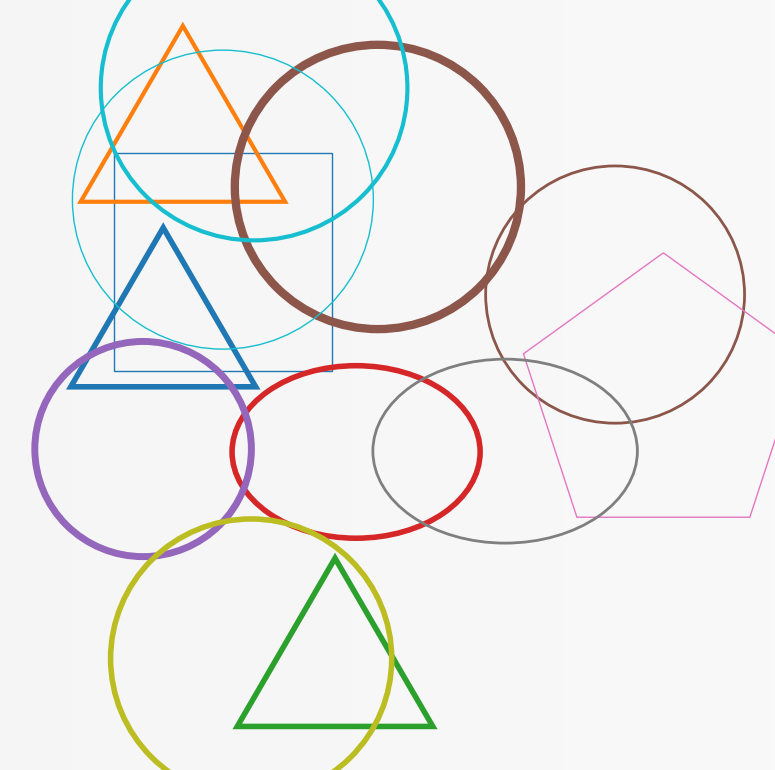[{"shape": "triangle", "thickness": 2, "radius": 0.69, "center": [0.211, 0.567]}, {"shape": "square", "thickness": 0.5, "radius": 0.71, "center": [0.288, 0.66]}, {"shape": "triangle", "thickness": 1.5, "radius": 0.76, "center": [0.236, 0.814]}, {"shape": "triangle", "thickness": 2, "radius": 0.73, "center": [0.432, 0.129]}, {"shape": "oval", "thickness": 2, "radius": 0.8, "center": [0.459, 0.413]}, {"shape": "circle", "thickness": 2.5, "radius": 0.7, "center": [0.185, 0.417]}, {"shape": "circle", "thickness": 1, "radius": 0.84, "center": [0.794, 0.617]}, {"shape": "circle", "thickness": 3, "radius": 0.92, "center": [0.488, 0.757]}, {"shape": "pentagon", "thickness": 0.5, "radius": 0.95, "center": [0.856, 0.482]}, {"shape": "oval", "thickness": 1, "radius": 0.85, "center": [0.652, 0.414]}, {"shape": "circle", "thickness": 2, "radius": 0.91, "center": [0.324, 0.145]}, {"shape": "circle", "thickness": 1.5, "radius": 0.99, "center": [0.328, 0.886]}, {"shape": "circle", "thickness": 0.5, "radius": 0.97, "center": [0.288, 0.741]}]